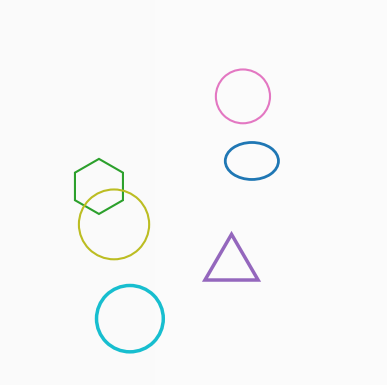[{"shape": "oval", "thickness": 2, "radius": 0.34, "center": [0.65, 0.582]}, {"shape": "hexagon", "thickness": 1.5, "radius": 0.36, "center": [0.255, 0.516]}, {"shape": "triangle", "thickness": 2.5, "radius": 0.4, "center": [0.597, 0.312]}, {"shape": "circle", "thickness": 1.5, "radius": 0.35, "center": [0.627, 0.75]}, {"shape": "circle", "thickness": 1.5, "radius": 0.45, "center": [0.294, 0.417]}, {"shape": "circle", "thickness": 2.5, "radius": 0.43, "center": [0.335, 0.172]}]